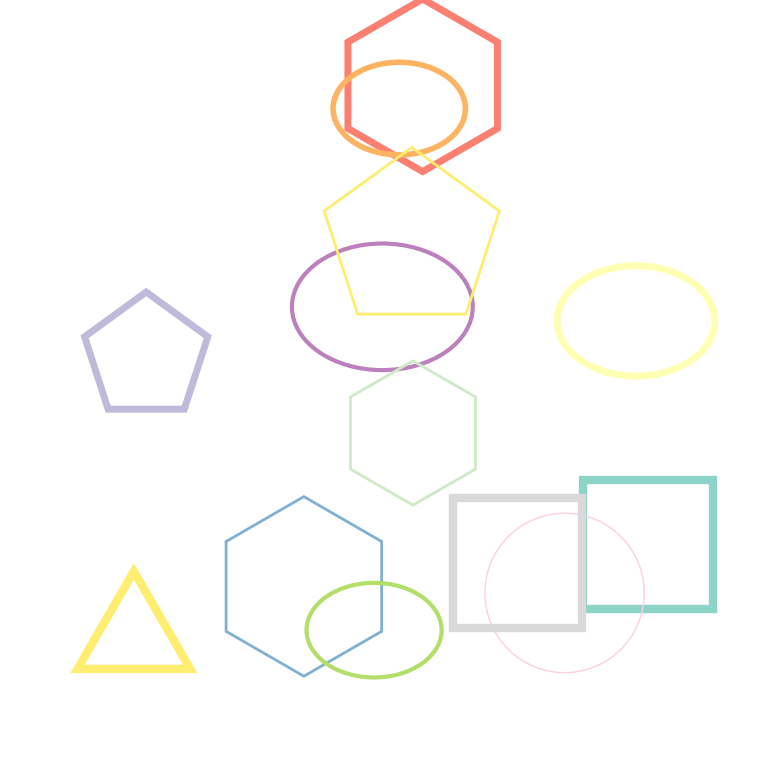[{"shape": "square", "thickness": 3, "radius": 0.42, "center": [0.842, 0.293]}, {"shape": "oval", "thickness": 2.5, "radius": 0.51, "center": [0.826, 0.583]}, {"shape": "pentagon", "thickness": 2.5, "radius": 0.42, "center": [0.19, 0.537]}, {"shape": "hexagon", "thickness": 2.5, "radius": 0.56, "center": [0.549, 0.889]}, {"shape": "hexagon", "thickness": 1, "radius": 0.58, "center": [0.395, 0.238]}, {"shape": "oval", "thickness": 2, "radius": 0.43, "center": [0.518, 0.859]}, {"shape": "oval", "thickness": 1.5, "radius": 0.44, "center": [0.486, 0.182]}, {"shape": "circle", "thickness": 0.5, "radius": 0.52, "center": [0.733, 0.23]}, {"shape": "square", "thickness": 3, "radius": 0.42, "center": [0.672, 0.269]}, {"shape": "oval", "thickness": 1.5, "radius": 0.59, "center": [0.497, 0.602]}, {"shape": "hexagon", "thickness": 1, "radius": 0.47, "center": [0.536, 0.438]}, {"shape": "pentagon", "thickness": 1, "radius": 0.6, "center": [0.535, 0.689]}, {"shape": "triangle", "thickness": 3, "radius": 0.42, "center": [0.174, 0.174]}]